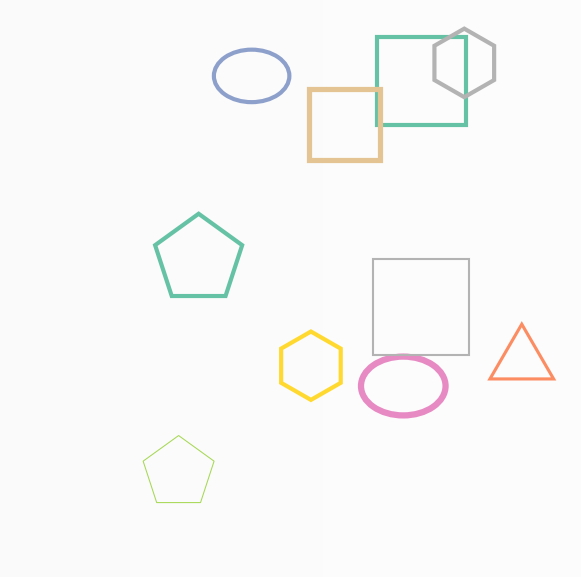[{"shape": "pentagon", "thickness": 2, "radius": 0.39, "center": [0.342, 0.55]}, {"shape": "square", "thickness": 2, "radius": 0.38, "center": [0.725, 0.859]}, {"shape": "triangle", "thickness": 1.5, "radius": 0.32, "center": [0.898, 0.375]}, {"shape": "oval", "thickness": 2, "radius": 0.32, "center": [0.433, 0.868]}, {"shape": "oval", "thickness": 3, "radius": 0.36, "center": [0.694, 0.331]}, {"shape": "pentagon", "thickness": 0.5, "radius": 0.32, "center": [0.307, 0.181]}, {"shape": "hexagon", "thickness": 2, "radius": 0.3, "center": [0.535, 0.366]}, {"shape": "square", "thickness": 2.5, "radius": 0.31, "center": [0.593, 0.784]}, {"shape": "hexagon", "thickness": 2, "radius": 0.3, "center": [0.799, 0.89]}, {"shape": "square", "thickness": 1, "radius": 0.41, "center": [0.725, 0.467]}]